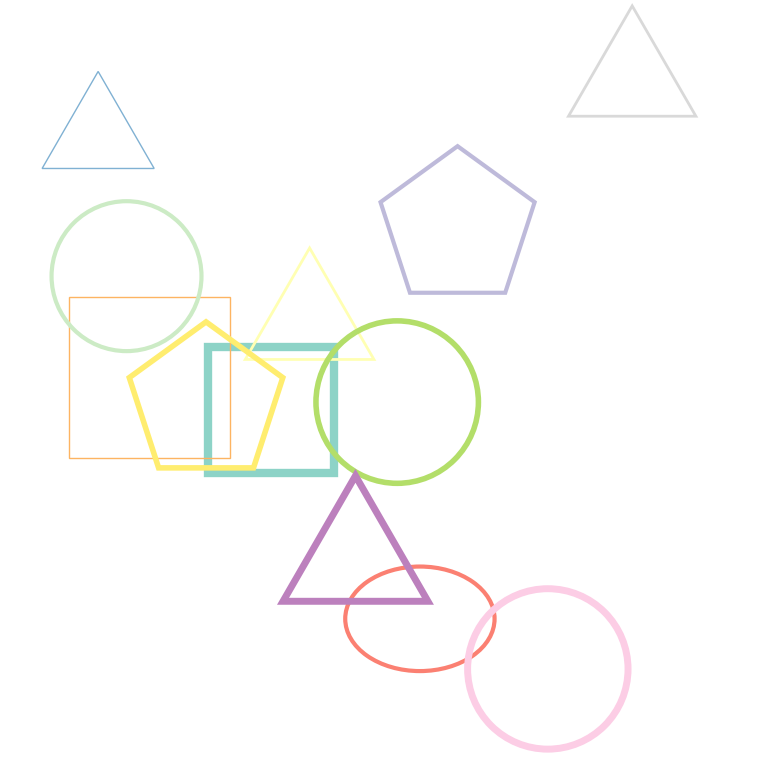[{"shape": "square", "thickness": 3, "radius": 0.41, "center": [0.352, 0.467]}, {"shape": "triangle", "thickness": 1, "radius": 0.48, "center": [0.402, 0.581]}, {"shape": "pentagon", "thickness": 1.5, "radius": 0.53, "center": [0.594, 0.705]}, {"shape": "oval", "thickness": 1.5, "radius": 0.48, "center": [0.545, 0.196]}, {"shape": "triangle", "thickness": 0.5, "radius": 0.42, "center": [0.127, 0.823]}, {"shape": "square", "thickness": 0.5, "radius": 0.52, "center": [0.194, 0.51]}, {"shape": "circle", "thickness": 2, "radius": 0.53, "center": [0.516, 0.478]}, {"shape": "circle", "thickness": 2.5, "radius": 0.52, "center": [0.711, 0.131]}, {"shape": "triangle", "thickness": 1, "radius": 0.48, "center": [0.821, 0.897]}, {"shape": "triangle", "thickness": 2.5, "radius": 0.54, "center": [0.462, 0.273]}, {"shape": "circle", "thickness": 1.5, "radius": 0.49, "center": [0.164, 0.641]}, {"shape": "pentagon", "thickness": 2, "radius": 0.52, "center": [0.268, 0.477]}]